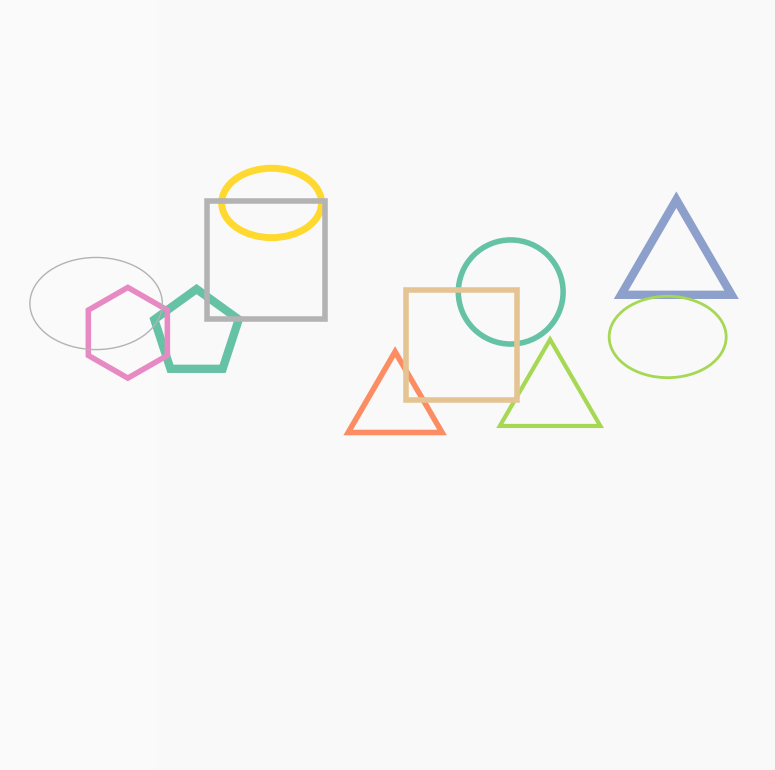[{"shape": "pentagon", "thickness": 3, "radius": 0.29, "center": [0.254, 0.567]}, {"shape": "circle", "thickness": 2, "radius": 0.34, "center": [0.659, 0.621]}, {"shape": "triangle", "thickness": 2, "radius": 0.35, "center": [0.51, 0.473]}, {"shape": "triangle", "thickness": 3, "radius": 0.41, "center": [0.873, 0.658]}, {"shape": "hexagon", "thickness": 2, "radius": 0.29, "center": [0.165, 0.568]}, {"shape": "triangle", "thickness": 1.5, "radius": 0.37, "center": [0.71, 0.484]}, {"shape": "oval", "thickness": 1, "radius": 0.38, "center": [0.862, 0.562]}, {"shape": "oval", "thickness": 2.5, "radius": 0.32, "center": [0.35, 0.736]}, {"shape": "square", "thickness": 2, "radius": 0.36, "center": [0.595, 0.552]}, {"shape": "square", "thickness": 2, "radius": 0.38, "center": [0.344, 0.662]}, {"shape": "oval", "thickness": 0.5, "radius": 0.43, "center": [0.124, 0.606]}]